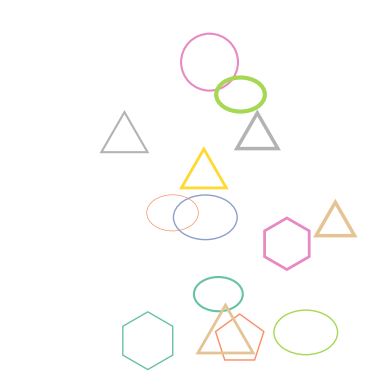[{"shape": "hexagon", "thickness": 1, "radius": 0.37, "center": [0.384, 0.115]}, {"shape": "oval", "thickness": 1.5, "radius": 0.32, "center": [0.567, 0.236]}, {"shape": "oval", "thickness": 0.5, "radius": 0.34, "center": [0.448, 0.447]}, {"shape": "pentagon", "thickness": 1, "radius": 0.33, "center": [0.623, 0.118]}, {"shape": "oval", "thickness": 1, "radius": 0.41, "center": [0.533, 0.436]}, {"shape": "circle", "thickness": 1.5, "radius": 0.37, "center": [0.544, 0.839]}, {"shape": "hexagon", "thickness": 2, "radius": 0.33, "center": [0.745, 0.367]}, {"shape": "oval", "thickness": 3, "radius": 0.32, "center": [0.625, 0.754]}, {"shape": "oval", "thickness": 1, "radius": 0.41, "center": [0.794, 0.137]}, {"shape": "triangle", "thickness": 2, "radius": 0.34, "center": [0.53, 0.546]}, {"shape": "triangle", "thickness": 2.5, "radius": 0.29, "center": [0.871, 0.417]}, {"shape": "triangle", "thickness": 2, "radius": 0.41, "center": [0.586, 0.125]}, {"shape": "triangle", "thickness": 2.5, "radius": 0.31, "center": [0.668, 0.645]}, {"shape": "triangle", "thickness": 1.5, "radius": 0.35, "center": [0.323, 0.639]}]